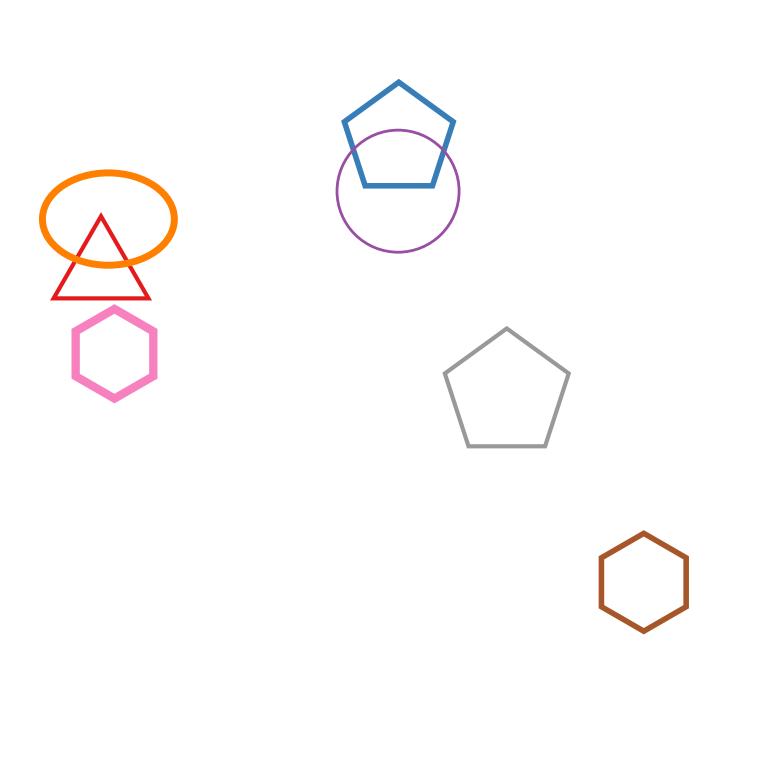[{"shape": "triangle", "thickness": 1.5, "radius": 0.36, "center": [0.131, 0.648]}, {"shape": "pentagon", "thickness": 2, "radius": 0.37, "center": [0.518, 0.819]}, {"shape": "circle", "thickness": 1, "radius": 0.4, "center": [0.517, 0.752]}, {"shape": "oval", "thickness": 2.5, "radius": 0.43, "center": [0.141, 0.716]}, {"shape": "hexagon", "thickness": 2, "radius": 0.32, "center": [0.836, 0.244]}, {"shape": "hexagon", "thickness": 3, "radius": 0.29, "center": [0.149, 0.541]}, {"shape": "pentagon", "thickness": 1.5, "radius": 0.42, "center": [0.658, 0.489]}]